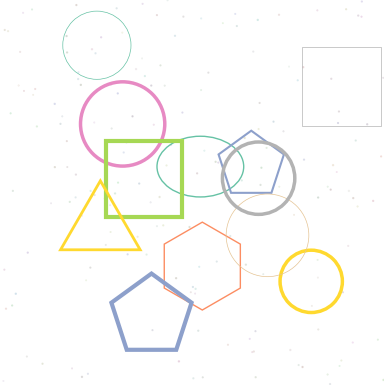[{"shape": "circle", "thickness": 0.5, "radius": 0.44, "center": [0.252, 0.883]}, {"shape": "oval", "thickness": 1, "radius": 0.56, "center": [0.52, 0.567]}, {"shape": "hexagon", "thickness": 1, "radius": 0.57, "center": [0.525, 0.309]}, {"shape": "pentagon", "thickness": 3, "radius": 0.55, "center": [0.393, 0.18]}, {"shape": "pentagon", "thickness": 1.5, "radius": 0.45, "center": [0.653, 0.571]}, {"shape": "circle", "thickness": 2.5, "radius": 0.55, "center": [0.319, 0.678]}, {"shape": "square", "thickness": 3, "radius": 0.49, "center": [0.373, 0.536]}, {"shape": "triangle", "thickness": 2, "radius": 0.6, "center": [0.261, 0.411]}, {"shape": "circle", "thickness": 2.5, "radius": 0.4, "center": [0.808, 0.269]}, {"shape": "circle", "thickness": 0.5, "radius": 0.54, "center": [0.695, 0.389]}, {"shape": "square", "thickness": 0.5, "radius": 0.51, "center": [0.886, 0.775]}, {"shape": "circle", "thickness": 2.5, "radius": 0.47, "center": [0.672, 0.537]}]